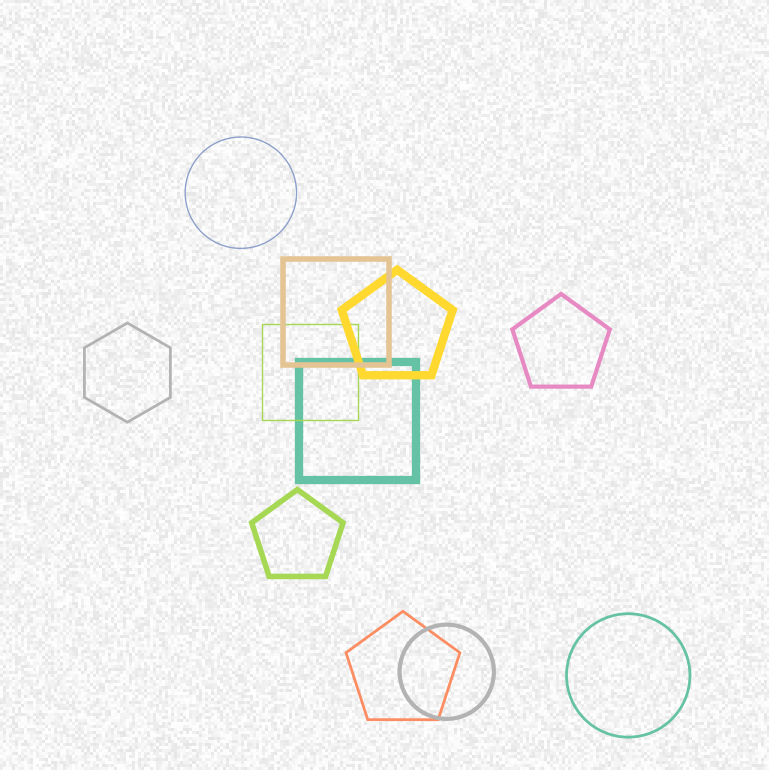[{"shape": "circle", "thickness": 1, "radius": 0.4, "center": [0.816, 0.123]}, {"shape": "square", "thickness": 3, "radius": 0.38, "center": [0.464, 0.453]}, {"shape": "pentagon", "thickness": 1, "radius": 0.39, "center": [0.523, 0.128]}, {"shape": "circle", "thickness": 0.5, "radius": 0.36, "center": [0.313, 0.75]}, {"shape": "pentagon", "thickness": 1.5, "radius": 0.33, "center": [0.729, 0.552]}, {"shape": "pentagon", "thickness": 2, "radius": 0.31, "center": [0.386, 0.302]}, {"shape": "square", "thickness": 0.5, "radius": 0.31, "center": [0.403, 0.517]}, {"shape": "pentagon", "thickness": 3, "radius": 0.38, "center": [0.516, 0.574]}, {"shape": "square", "thickness": 2, "radius": 0.34, "center": [0.437, 0.595]}, {"shape": "circle", "thickness": 1.5, "radius": 0.31, "center": [0.58, 0.128]}, {"shape": "hexagon", "thickness": 1, "radius": 0.32, "center": [0.165, 0.516]}]